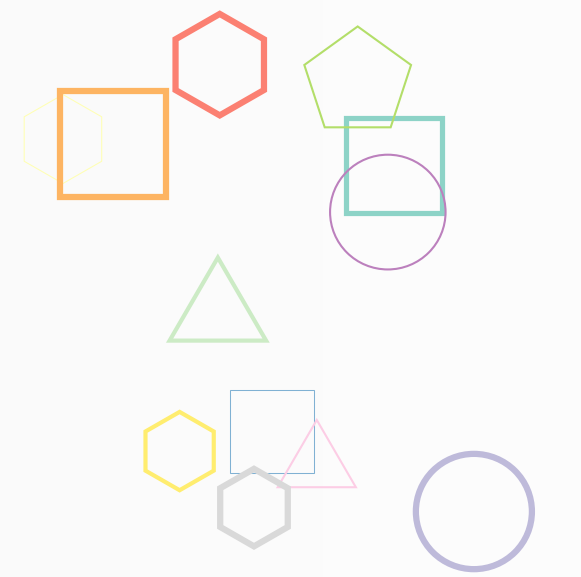[{"shape": "square", "thickness": 2.5, "radius": 0.41, "center": [0.678, 0.713]}, {"shape": "hexagon", "thickness": 0.5, "radius": 0.39, "center": [0.108, 0.758]}, {"shape": "circle", "thickness": 3, "radius": 0.5, "center": [0.815, 0.113]}, {"shape": "hexagon", "thickness": 3, "radius": 0.44, "center": [0.378, 0.887]}, {"shape": "square", "thickness": 0.5, "radius": 0.36, "center": [0.468, 0.252]}, {"shape": "square", "thickness": 3, "radius": 0.46, "center": [0.195, 0.75]}, {"shape": "pentagon", "thickness": 1, "radius": 0.48, "center": [0.615, 0.857]}, {"shape": "triangle", "thickness": 1, "radius": 0.39, "center": [0.545, 0.194]}, {"shape": "hexagon", "thickness": 3, "radius": 0.34, "center": [0.437, 0.12]}, {"shape": "circle", "thickness": 1, "radius": 0.5, "center": [0.667, 0.632]}, {"shape": "triangle", "thickness": 2, "radius": 0.48, "center": [0.375, 0.457]}, {"shape": "hexagon", "thickness": 2, "radius": 0.34, "center": [0.309, 0.218]}]